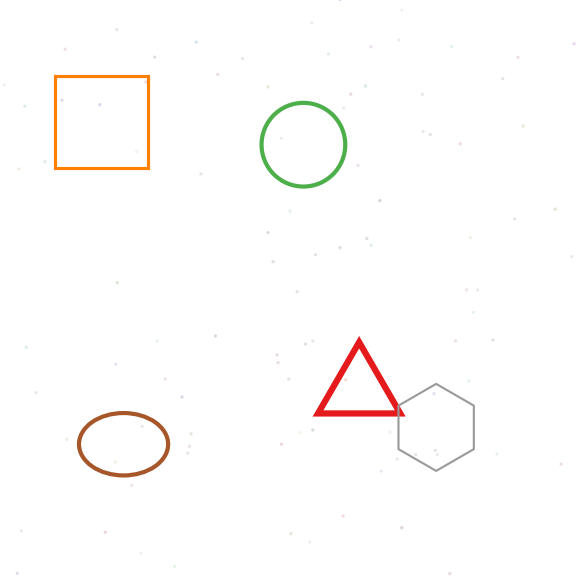[{"shape": "triangle", "thickness": 3, "radius": 0.41, "center": [0.622, 0.324]}, {"shape": "circle", "thickness": 2, "radius": 0.36, "center": [0.525, 0.749]}, {"shape": "square", "thickness": 1.5, "radius": 0.4, "center": [0.176, 0.788]}, {"shape": "oval", "thickness": 2, "radius": 0.39, "center": [0.214, 0.23]}, {"shape": "hexagon", "thickness": 1, "radius": 0.38, "center": [0.755, 0.259]}]